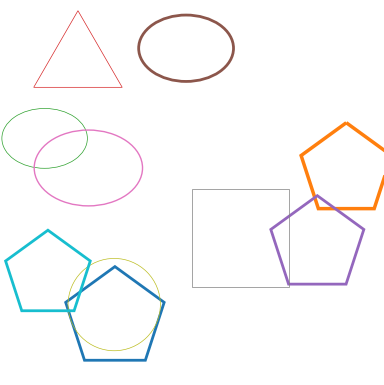[{"shape": "pentagon", "thickness": 2, "radius": 0.67, "center": [0.299, 0.173]}, {"shape": "pentagon", "thickness": 2.5, "radius": 0.62, "center": [0.899, 0.558]}, {"shape": "oval", "thickness": 0.5, "radius": 0.56, "center": [0.116, 0.641]}, {"shape": "triangle", "thickness": 0.5, "radius": 0.66, "center": [0.202, 0.84]}, {"shape": "pentagon", "thickness": 2, "radius": 0.64, "center": [0.824, 0.365]}, {"shape": "oval", "thickness": 2, "radius": 0.62, "center": [0.483, 0.875]}, {"shape": "oval", "thickness": 1, "radius": 0.7, "center": [0.23, 0.564]}, {"shape": "square", "thickness": 0.5, "radius": 0.63, "center": [0.625, 0.382]}, {"shape": "circle", "thickness": 0.5, "radius": 0.6, "center": [0.297, 0.209]}, {"shape": "pentagon", "thickness": 2, "radius": 0.58, "center": [0.124, 0.286]}]